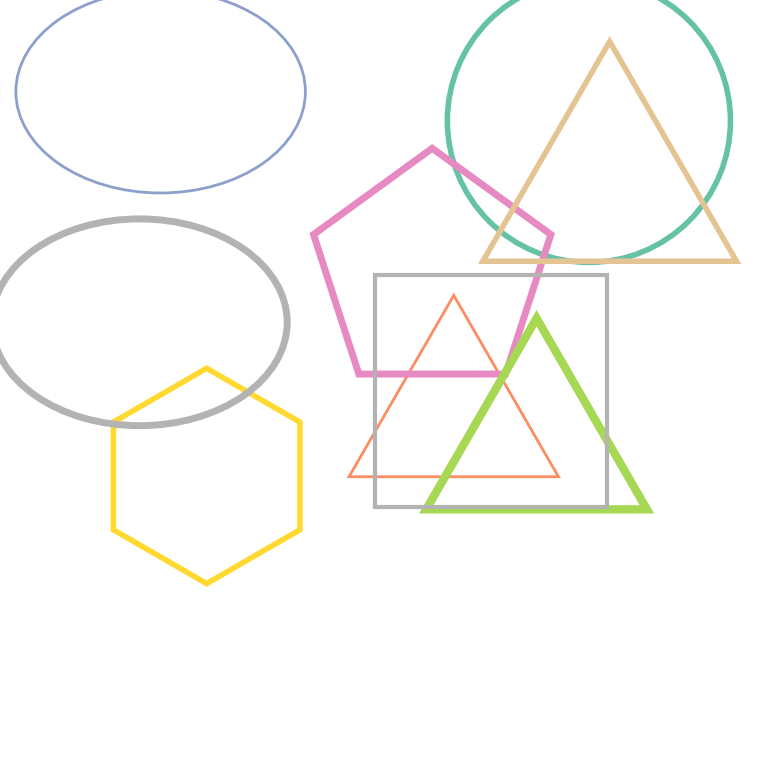[{"shape": "circle", "thickness": 2, "radius": 0.92, "center": [0.765, 0.843]}, {"shape": "triangle", "thickness": 1, "radius": 0.79, "center": [0.589, 0.459]}, {"shape": "oval", "thickness": 1, "radius": 0.94, "center": [0.209, 0.881]}, {"shape": "pentagon", "thickness": 2.5, "radius": 0.81, "center": [0.561, 0.645]}, {"shape": "triangle", "thickness": 3, "radius": 0.83, "center": [0.697, 0.421]}, {"shape": "hexagon", "thickness": 2, "radius": 0.7, "center": [0.268, 0.382]}, {"shape": "triangle", "thickness": 2, "radius": 0.95, "center": [0.792, 0.756]}, {"shape": "oval", "thickness": 2.5, "radius": 0.96, "center": [0.181, 0.581]}, {"shape": "square", "thickness": 1.5, "radius": 0.75, "center": [0.637, 0.493]}]